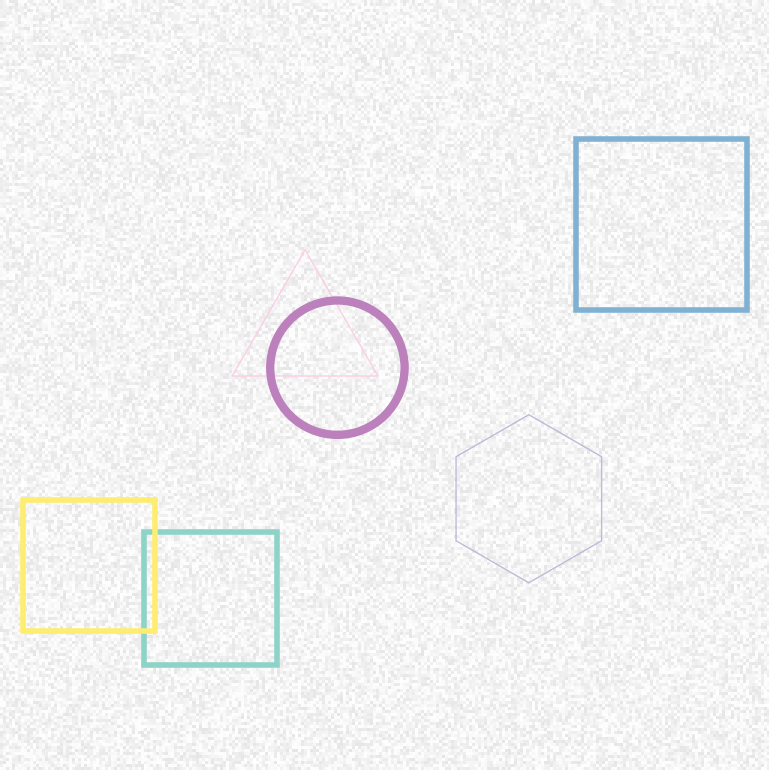[{"shape": "square", "thickness": 2, "radius": 0.43, "center": [0.273, 0.222]}, {"shape": "hexagon", "thickness": 0.5, "radius": 0.55, "center": [0.687, 0.352]}, {"shape": "square", "thickness": 2, "radius": 0.56, "center": [0.859, 0.708]}, {"shape": "triangle", "thickness": 0.5, "radius": 0.55, "center": [0.396, 0.566]}, {"shape": "circle", "thickness": 3, "radius": 0.44, "center": [0.438, 0.523]}, {"shape": "square", "thickness": 2, "radius": 0.43, "center": [0.116, 0.266]}]